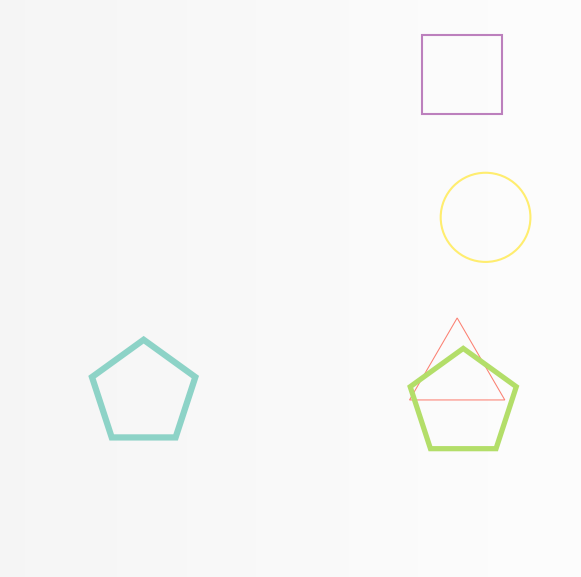[{"shape": "pentagon", "thickness": 3, "radius": 0.47, "center": [0.247, 0.317]}, {"shape": "triangle", "thickness": 0.5, "radius": 0.47, "center": [0.787, 0.354]}, {"shape": "pentagon", "thickness": 2.5, "radius": 0.48, "center": [0.797, 0.3]}, {"shape": "square", "thickness": 1, "radius": 0.34, "center": [0.795, 0.871]}, {"shape": "circle", "thickness": 1, "radius": 0.39, "center": [0.835, 0.623]}]